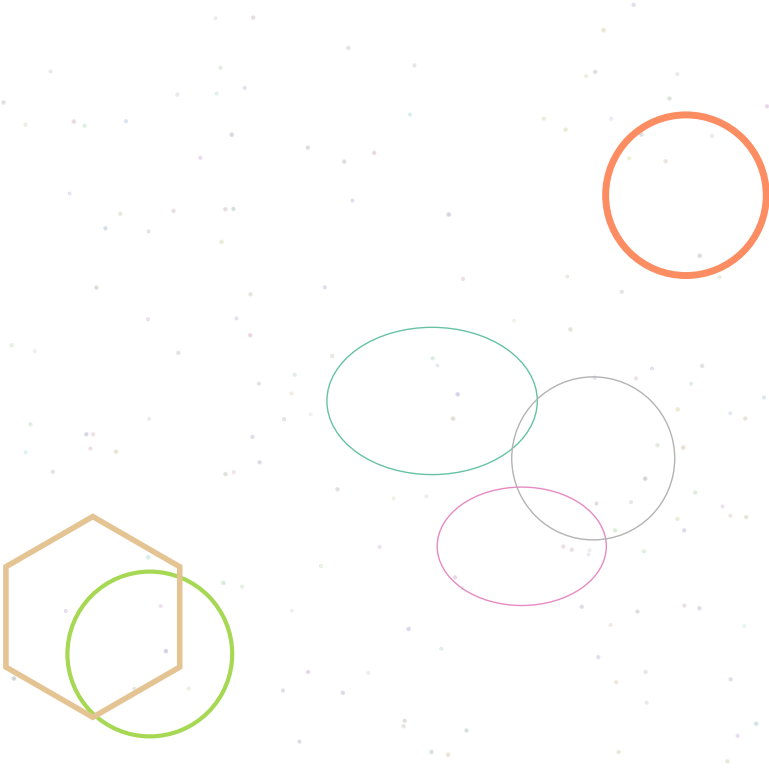[{"shape": "oval", "thickness": 0.5, "radius": 0.68, "center": [0.561, 0.479]}, {"shape": "circle", "thickness": 2.5, "radius": 0.52, "center": [0.891, 0.746]}, {"shape": "oval", "thickness": 0.5, "radius": 0.55, "center": [0.678, 0.291]}, {"shape": "circle", "thickness": 1.5, "radius": 0.54, "center": [0.195, 0.151]}, {"shape": "hexagon", "thickness": 2, "radius": 0.65, "center": [0.121, 0.199]}, {"shape": "circle", "thickness": 0.5, "radius": 0.53, "center": [0.77, 0.405]}]